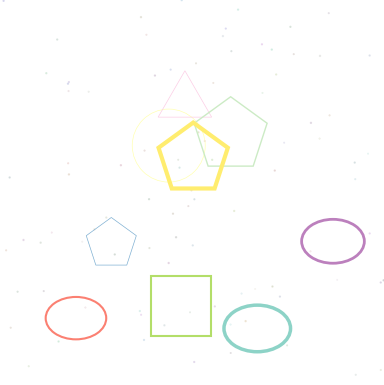[{"shape": "oval", "thickness": 2.5, "radius": 0.43, "center": [0.668, 0.147]}, {"shape": "circle", "thickness": 0.5, "radius": 0.47, "center": [0.438, 0.622]}, {"shape": "oval", "thickness": 1.5, "radius": 0.39, "center": [0.197, 0.174]}, {"shape": "pentagon", "thickness": 0.5, "radius": 0.34, "center": [0.289, 0.367]}, {"shape": "square", "thickness": 1.5, "radius": 0.39, "center": [0.47, 0.205]}, {"shape": "triangle", "thickness": 0.5, "radius": 0.4, "center": [0.48, 0.736]}, {"shape": "oval", "thickness": 2, "radius": 0.41, "center": [0.865, 0.373]}, {"shape": "pentagon", "thickness": 1, "radius": 0.5, "center": [0.599, 0.649]}, {"shape": "pentagon", "thickness": 3, "radius": 0.47, "center": [0.502, 0.587]}]